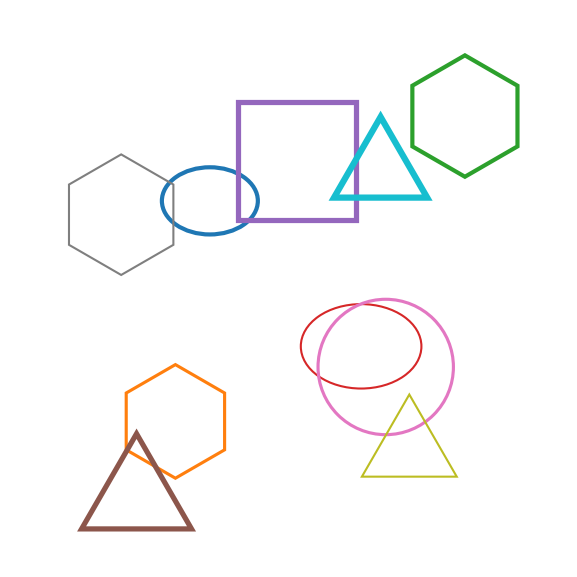[{"shape": "oval", "thickness": 2, "radius": 0.42, "center": [0.363, 0.651]}, {"shape": "hexagon", "thickness": 1.5, "radius": 0.49, "center": [0.304, 0.269]}, {"shape": "hexagon", "thickness": 2, "radius": 0.53, "center": [0.805, 0.798]}, {"shape": "oval", "thickness": 1, "radius": 0.52, "center": [0.625, 0.399]}, {"shape": "square", "thickness": 2.5, "radius": 0.51, "center": [0.514, 0.721]}, {"shape": "triangle", "thickness": 2.5, "radius": 0.55, "center": [0.236, 0.138]}, {"shape": "circle", "thickness": 1.5, "radius": 0.59, "center": [0.668, 0.364]}, {"shape": "hexagon", "thickness": 1, "radius": 0.52, "center": [0.21, 0.627]}, {"shape": "triangle", "thickness": 1, "radius": 0.47, "center": [0.709, 0.221]}, {"shape": "triangle", "thickness": 3, "radius": 0.47, "center": [0.659, 0.704]}]